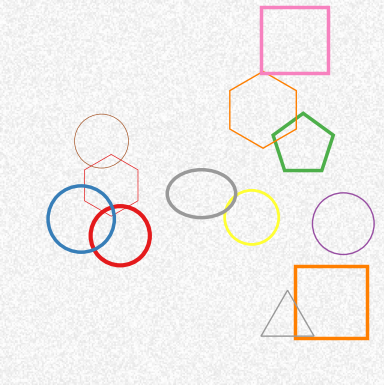[{"shape": "hexagon", "thickness": 0.5, "radius": 0.4, "center": [0.289, 0.519]}, {"shape": "circle", "thickness": 3, "radius": 0.38, "center": [0.312, 0.388]}, {"shape": "circle", "thickness": 2.5, "radius": 0.43, "center": [0.211, 0.431]}, {"shape": "pentagon", "thickness": 2.5, "radius": 0.41, "center": [0.788, 0.623]}, {"shape": "circle", "thickness": 1, "radius": 0.4, "center": [0.892, 0.419]}, {"shape": "hexagon", "thickness": 1, "radius": 0.5, "center": [0.683, 0.715]}, {"shape": "square", "thickness": 2.5, "radius": 0.47, "center": [0.86, 0.215]}, {"shape": "circle", "thickness": 2, "radius": 0.35, "center": [0.654, 0.435]}, {"shape": "circle", "thickness": 0.5, "radius": 0.35, "center": [0.264, 0.634]}, {"shape": "square", "thickness": 2.5, "radius": 0.43, "center": [0.765, 0.897]}, {"shape": "oval", "thickness": 2.5, "radius": 0.44, "center": [0.523, 0.497]}, {"shape": "triangle", "thickness": 1, "radius": 0.4, "center": [0.747, 0.167]}]